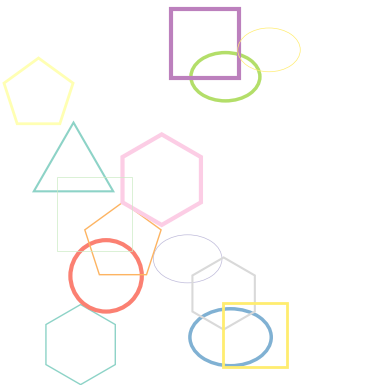[{"shape": "hexagon", "thickness": 1, "radius": 0.52, "center": [0.209, 0.105]}, {"shape": "triangle", "thickness": 1.5, "radius": 0.6, "center": [0.191, 0.563]}, {"shape": "pentagon", "thickness": 2, "radius": 0.47, "center": [0.1, 0.755]}, {"shape": "oval", "thickness": 0.5, "radius": 0.45, "center": [0.487, 0.328]}, {"shape": "circle", "thickness": 3, "radius": 0.46, "center": [0.276, 0.283]}, {"shape": "oval", "thickness": 2.5, "radius": 0.53, "center": [0.599, 0.124]}, {"shape": "pentagon", "thickness": 1, "radius": 0.52, "center": [0.319, 0.371]}, {"shape": "oval", "thickness": 2.5, "radius": 0.45, "center": [0.585, 0.801]}, {"shape": "hexagon", "thickness": 3, "radius": 0.59, "center": [0.42, 0.533]}, {"shape": "hexagon", "thickness": 1.5, "radius": 0.47, "center": [0.581, 0.238]}, {"shape": "square", "thickness": 3, "radius": 0.44, "center": [0.532, 0.888]}, {"shape": "square", "thickness": 0.5, "radius": 0.49, "center": [0.246, 0.444]}, {"shape": "oval", "thickness": 0.5, "radius": 0.41, "center": [0.699, 0.87]}, {"shape": "square", "thickness": 2, "radius": 0.42, "center": [0.661, 0.13]}]